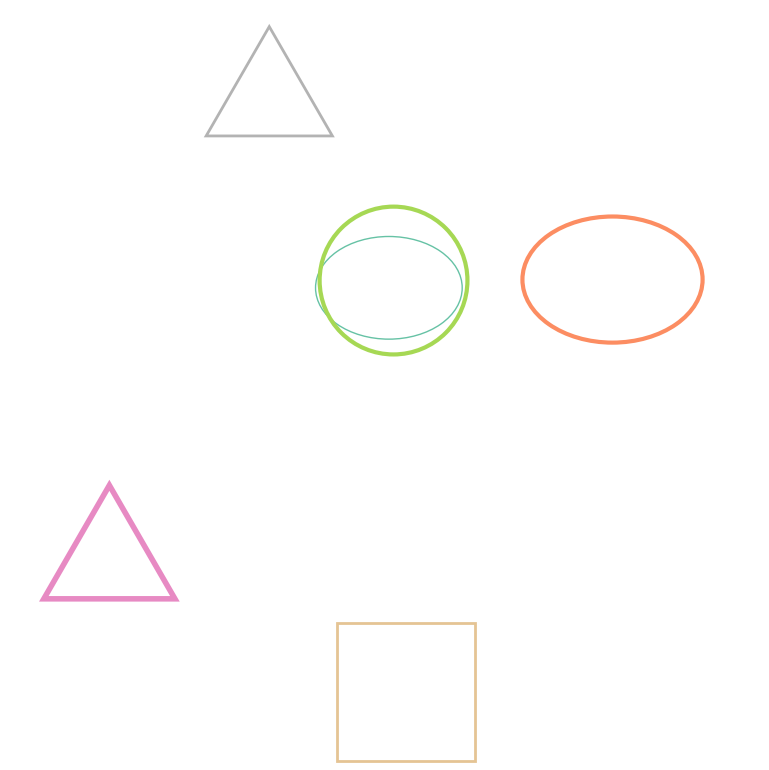[{"shape": "oval", "thickness": 0.5, "radius": 0.48, "center": [0.505, 0.626]}, {"shape": "oval", "thickness": 1.5, "radius": 0.58, "center": [0.795, 0.637]}, {"shape": "triangle", "thickness": 2, "radius": 0.49, "center": [0.142, 0.271]}, {"shape": "circle", "thickness": 1.5, "radius": 0.48, "center": [0.511, 0.636]}, {"shape": "square", "thickness": 1, "radius": 0.45, "center": [0.527, 0.101]}, {"shape": "triangle", "thickness": 1, "radius": 0.47, "center": [0.35, 0.871]}]